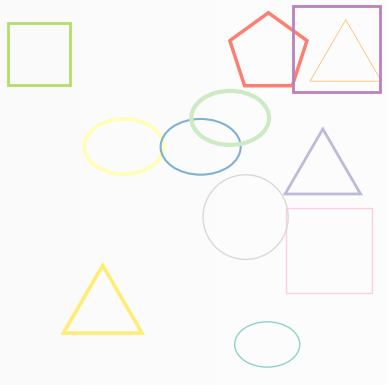[{"shape": "oval", "thickness": 1, "radius": 0.42, "center": [0.69, 0.105]}, {"shape": "oval", "thickness": 2.5, "radius": 0.51, "center": [0.32, 0.62]}, {"shape": "triangle", "thickness": 2, "radius": 0.56, "center": [0.833, 0.552]}, {"shape": "pentagon", "thickness": 2.5, "radius": 0.52, "center": [0.693, 0.862]}, {"shape": "oval", "thickness": 1.5, "radius": 0.52, "center": [0.518, 0.619]}, {"shape": "triangle", "thickness": 0.5, "radius": 0.53, "center": [0.892, 0.842]}, {"shape": "square", "thickness": 2, "radius": 0.4, "center": [0.101, 0.861]}, {"shape": "square", "thickness": 1, "radius": 0.55, "center": [0.85, 0.348]}, {"shape": "circle", "thickness": 1, "radius": 0.55, "center": [0.634, 0.436]}, {"shape": "square", "thickness": 2, "radius": 0.56, "center": [0.869, 0.874]}, {"shape": "oval", "thickness": 3, "radius": 0.5, "center": [0.594, 0.694]}, {"shape": "triangle", "thickness": 2.5, "radius": 0.59, "center": [0.265, 0.193]}]